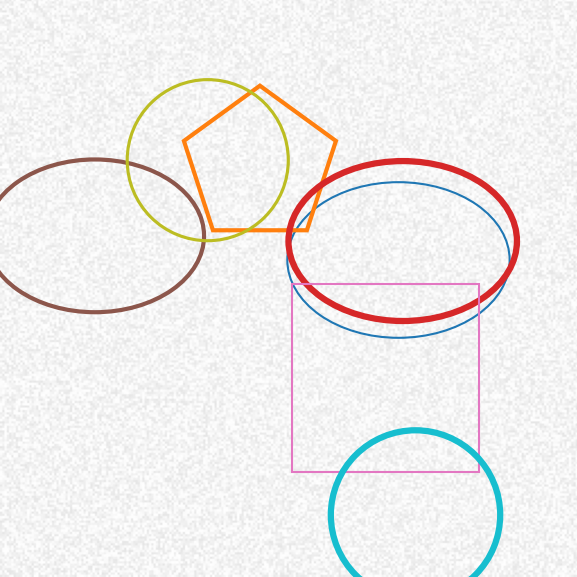[{"shape": "oval", "thickness": 1, "radius": 0.96, "center": [0.69, 0.549]}, {"shape": "pentagon", "thickness": 2, "radius": 0.69, "center": [0.45, 0.712]}, {"shape": "oval", "thickness": 3, "radius": 0.99, "center": [0.697, 0.582]}, {"shape": "oval", "thickness": 2, "radius": 0.94, "center": [0.164, 0.591]}, {"shape": "square", "thickness": 1, "radius": 0.81, "center": [0.668, 0.345]}, {"shape": "circle", "thickness": 1.5, "radius": 0.7, "center": [0.36, 0.722]}, {"shape": "circle", "thickness": 3, "radius": 0.73, "center": [0.72, 0.107]}]